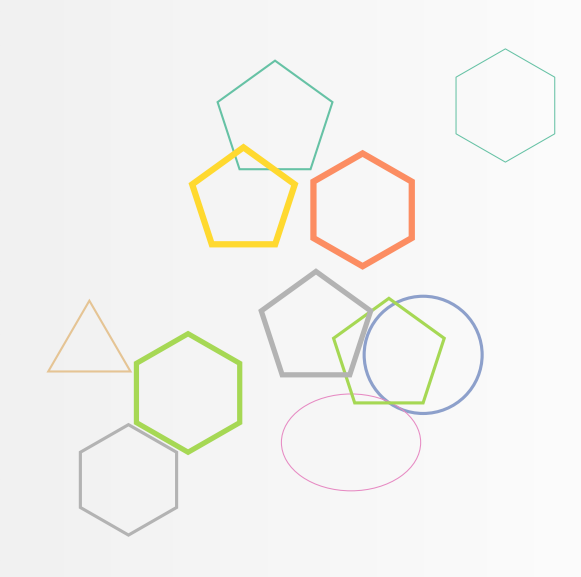[{"shape": "hexagon", "thickness": 0.5, "radius": 0.49, "center": [0.869, 0.816]}, {"shape": "pentagon", "thickness": 1, "radius": 0.52, "center": [0.473, 0.79]}, {"shape": "hexagon", "thickness": 3, "radius": 0.49, "center": [0.624, 0.636]}, {"shape": "circle", "thickness": 1.5, "radius": 0.51, "center": [0.728, 0.385]}, {"shape": "oval", "thickness": 0.5, "radius": 0.6, "center": [0.604, 0.233]}, {"shape": "hexagon", "thickness": 2.5, "radius": 0.51, "center": [0.324, 0.319]}, {"shape": "pentagon", "thickness": 1.5, "radius": 0.5, "center": [0.669, 0.382]}, {"shape": "pentagon", "thickness": 3, "radius": 0.46, "center": [0.419, 0.651]}, {"shape": "triangle", "thickness": 1, "radius": 0.41, "center": [0.154, 0.397]}, {"shape": "pentagon", "thickness": 2.5, "radius": 0.49, "center": [0.544, 0.43]}, {"shape": "hexagon", "thickness": 1.5, "radius": 0.48, "center": [0.221, 0.168]}]